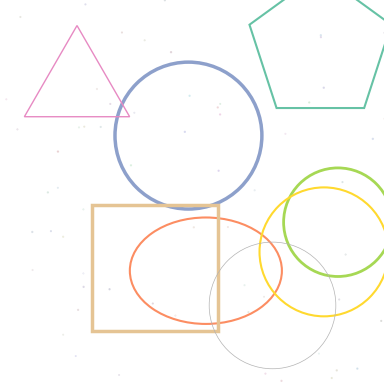[{"shape": "pentagon", "thickness": 1.5, "radius": 0.97, "center": [0.832, 0.876]}, {"shape": "oval", "thickness": 1.5, "radius": 0.99, "center": [0.535, 0.297]}, {"shape": "circle", "thickness": 2.5, "radius": 0.95, "center": [0.489, 0.648]}, {"shape": "triangle", "thickness": 1, "radius": 0.79, "center": [0.2, 0.776]}, {"shape": "circle", "thickness": 2, "radius": 0.7, "center": [0.878, 0.423]}, {"shape": "circle", "thickness": 1.5, "radius": 0.84, "center": [0.842, 0.346]}, {"shape": "square", "thickness": 2.5, "radius": 0.82, "center": [0.403, 0.303]}, {"shape": "circle", "thickness": 0.5, "radius": 0.82, "center": [0.708, 0.207]}]